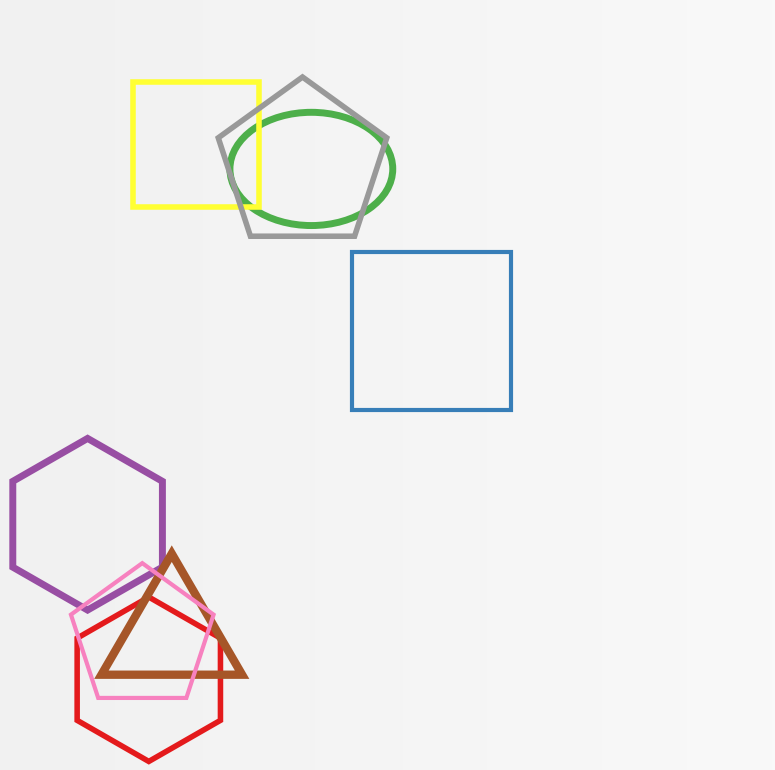[{"shape": "hexagon", "thickness": 2, "radius": 0.53, "center": [0.192, 0.118]}, {"shape": "square", "thickness": 1.5, "radius": 0.51, "center": [0.557, 0.571]}, {"shape": "oval", "thickness": 2.5, "radius": 0.53, "center": [0.402, 0.781]}, {"shape": "hexagon", "thickness": 2.5, "radius": 0.56, "center": [0.113, 0.319]}, {"shape": "square", "thickness": 2, "radius": 0.4, "center": [0.253, 0.813]}, {"shape": "triangle", "thickness": 3, "radius": 0.52, "center": [0.222, 0.176]}, {"shape": "pentagon", "thickness": 1.5, "radius": 0.48, "center": [0.184, 0.172]}, {"shape": "pentagon", "thickness": 2, "radius": 0.57, "center": [0.39, 0.786]}]